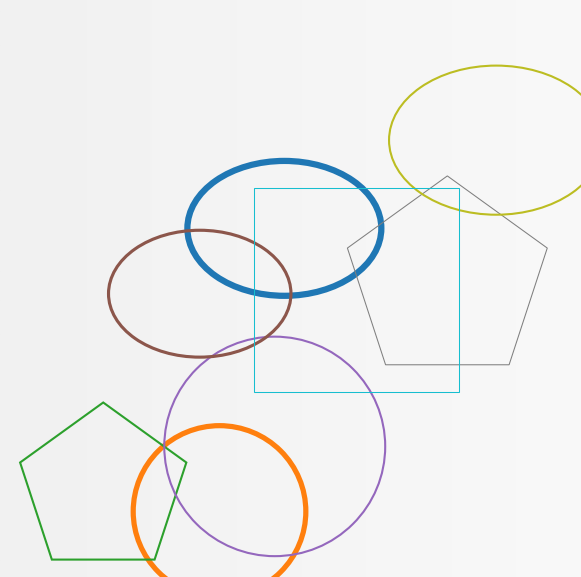[{"shape": "oval", "thickness": 3, "radius": 0.83, "center": [0.489, 0.604]}, {"shape": "circle", "thickness": 2.5, "radius": 0.74, "center": [0.378, 0.114]}, {"shape": "pentagon", "thickness": 1, "radius": 0.75, "center": [0.178, 0.152]}, {"shape": "circle", "thickness": 1, "radius": 0.95, "center": [0.473, 0.226]}, {"shape": "oval", "thickness": 1.5, "radius": 0.78, "center": [0.344, 0.491]}, {"shape": "pentagon", "thickness": 0.5, "radius": 0.9, "center": [0.77, 0.514]}, {"shape": "oval", "thickness": 1, "radius": 0.92, "center": [0.854, 0.756]}, {"shape": "square", "thickness": 0.5, "radius": 0.88, "center": [0.613, 0.496]}]